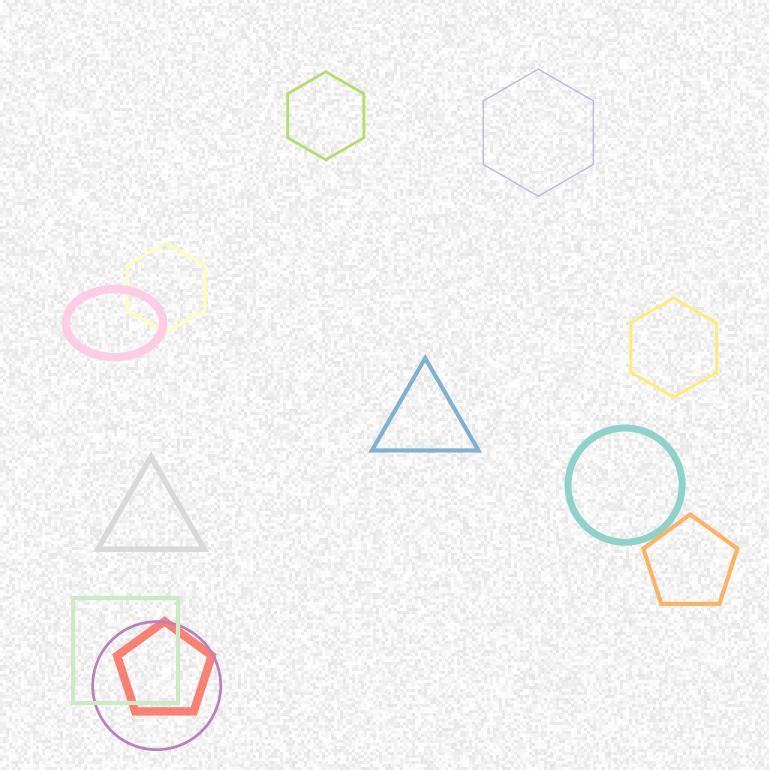[{"shape": "circle", "thickness": 2.5, "radius": 0.37, "center": [0.812, 0.37]}, {"shape": "hexagon", "thickness": 1, "radius": 0.29, "center": [0.216, 0.626]}, {"shape": "hexagon", "thickness": 0.5, "radius": 0.41, "center": [0.699, 0.828]}, {"shape": "pentagon", "thickness": 3, "radius": 0.32, "center": [0.214, 0.128]}, {"shape": "triangle", "thickness": 1.5, "radius": 0.4, "center": [0.552, 0.455]}, {"shape": "pentagon", "thickness": 1.5, "radius": 0.32, "center": [0.897, 0.268]}, {"shape": "hexagon", "thickness": 1, "radius": 0.29, "center": [0.423, 0.85]}, {"shape": "oval", "thickness": 3, "radius": 0.32, "center": [0.149, 0.58]}, {"shape": "triangle", "thickness": 2, "radius": 0.4, "center": [0.196, 0.327]}, {"shape": "circle", "thickness": 1, "radius": 0.42, "center": [0.203, 0.11]}, {"shape": "square", "thickness": 1.5, "radius": 0.34, "center": [0.163, 0.155]}, {"shape": "hexagon", "thickness": 1, "radius": 0.32, "center": [0.875, 0.549]}]